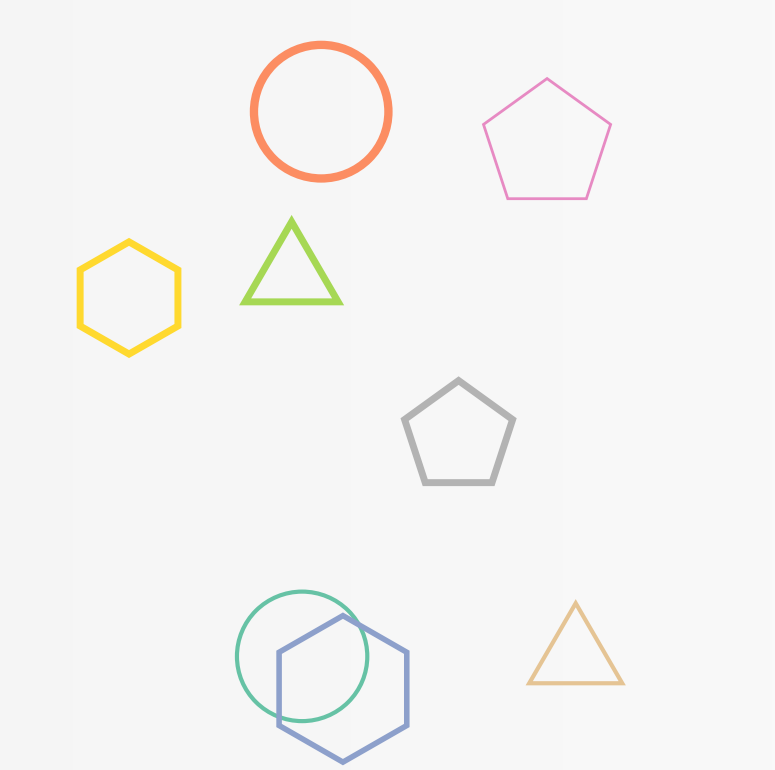[{"shape": "circle", "thickness": 1.5, "radius": 0.42, "center": [0.39, 0.148]}, {"shape": "circle", "thickness": 3, "radius": 0.43, "center": [0.414, 0.855]}, {"shape": "hexagon", "thickness": 2, "radius": 0.48, "center": [0.442, 0.105]}, {"shape": "pentagon", "thickness": 1, "radius": 0.43, "center": [0.706, 0.812]}, {"shape": "triangle", "thickness": 2.5, "radius": 0.35, "center": [0.376, 0.643]}, {"shape": "hexagon", "thickness": 2.5, "radius": 0.36, "center": [0.166, 0.613]}, {"shape": "triangle", "thickness": 1.5, "radius": 0.35, "center": [0.743, 0.147]}, {"shape": "pentagon", "thickness": 2.5, "radius": 0.37, "center": [0.592, 0.432]}]